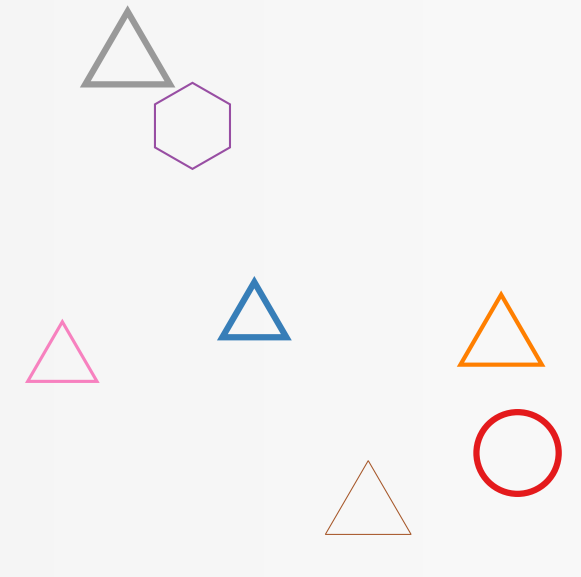[{"shape": "circle", "thickness": 3, "radius": 0.35, "center": [0.89, 0.215]}, {"shape": "triangle", "thickness": 3, "radius": 0.32, "center": [0.438, 0.447]}, {"shape": "hexagon", "thickness": 1, "radius": 0.37, "center": [0.331, 0.781]}, {"shape": "triangle", "thickness": 2, "radius": 0.4, "center": [0.862, 0.408]}, {"shape": "triangle", "thickness": 0.5, "radius": 0.43, "center": [0.634, 0.116]}, {"shape": "triangle", "thickness": 1.5, "radius": 0.34, "center": [0.107, 0.373]}, {"shape": "triangle", "thickness": 3, "radius": 0.42, "center": [0.22, 0.895]}]